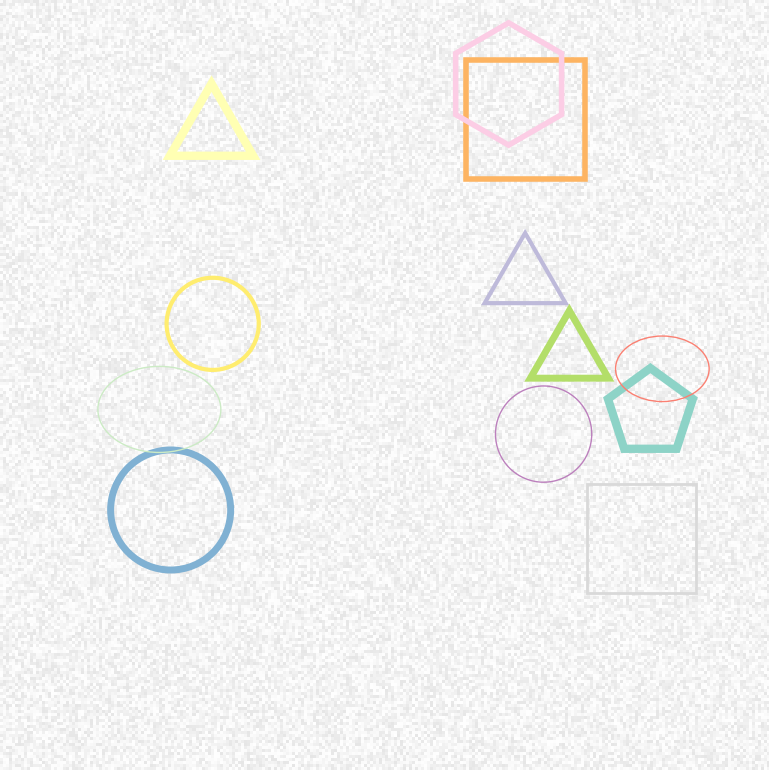[{"shape": "pentagon", "thickness": 3, "radius": 0.29, "center": [0.845, 0.464]}, {"shape": "triangle", "thickness": 3, "radius": 0.31, "center": [0.275, 0.829]}, {"shape": "triangle", "thickness": 1.5, "radius": 0.3, "center": [0.682, 0.637]}, {"shape": "oval", "thickness": 0.5, "radius": 0.3, "center": [0.86, 0.521]}, {"shape": "circle", "thickness": 2.5, "radius": 0.39, "center": [0.222, 0.338]}, {"shape": "square", "thickness": 2, "radius": 0.39, "center": [0.683, 0.845]}, {"shape": "triangle", "thickness": 2.5, "radius": 0.29, "center": [0.739, 0.538]}, {"shape": "hexagon", "thickness": 2, "radius": 0.4, "center": [0.661, 0.891]}, {"shape": "square", "thickness": 1, "radius": 0.35, "center": [0.833, 0.301]}, {"shape": "circle", "thickness": 0.5, "radius": 0.31, "center": [0.706, 0.436]}, {"shape": "oval", "thickness": 0.5, "radius": 0.4, "center": [0.207, 0.468]}, {"shape": "circle", "thickness": 1.5, "radius": 0.3, "center": [0.276, 0.579]}]